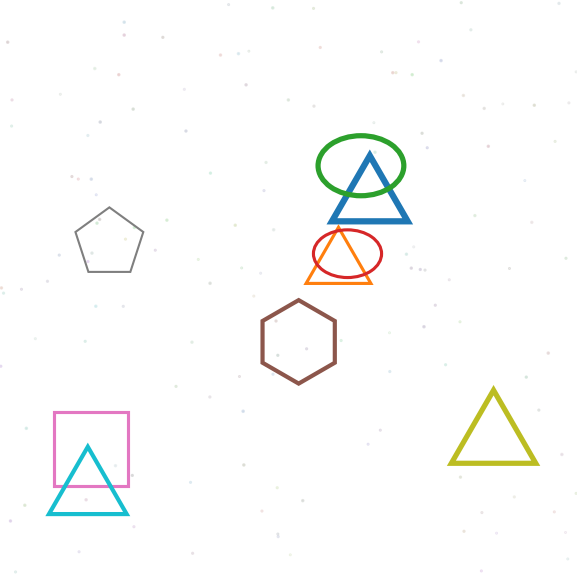[{"shape": "triangle", "thickness": 3, "radius": 0.38, "center": [0.64, 0.654]}, {"shape": "triangle", "thickness": 1.5, "radius": 0.32, "center": [0.586, 0.541]}, {"shape": "oval", "thickness": 2.5, "radius": 0.37, "center": [0.625, 0.712]}, {"shape": "oval", "thickness": 1.5, "radius": 0.29, "center": [0.602, 0.56]}, {"shape": "hexagon", "thickness": 2, "radius": 0.36, "center": [0.517, 0.407]}, {"shape": "square", "thickness": 1.5, "radius": 0.32, "center": [0.157, 0.221]}, {"shape": "pentagon", "thickness": 1, "radius": 0.31, "center": [0.189, 0.578]}, {"shape": "triangle", "thickness": 2.5, "radius": 0.42, "center": [0.855, 0.239]}, {"shape": "triangle", "thickness": 2, "radius": 0.39, "center": [0.152, 0.148]}]